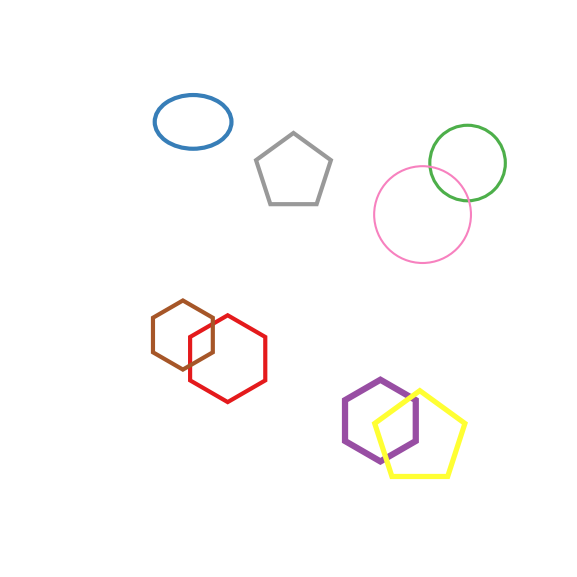[{"shape": "hexagon", "thickness": 2, "radius": 0.38, "center": [0.394, 0.378]}, {"shape": "oval", "thickness": 2, "radius": 0.33, "center": [0.334, 0.788]}, {"shape": "circle", "thickness": 1.5, "radius": 0.33, "center": [0.81, 0.717]}, {"shape": "hexagon", "thickness": 3, "radius": 0.35, "center": [0.659, 0.271]}, {"shape": "pentagon", "thickness": 2.5, "radius": 0.41, "center": [0.727, 0.241]}, {"shape": "hexagon", "thickness": 2, "radius": 0.3, "center": [0.317, 0.419]}, {"shape": "circle", "thickness": 1, "radius": 0.42, "center": [0.732, 0.628]}, {"shape": "pentagon", "thickness": 2, "radius": 0.34, "center": [0.508, 0.701]}]